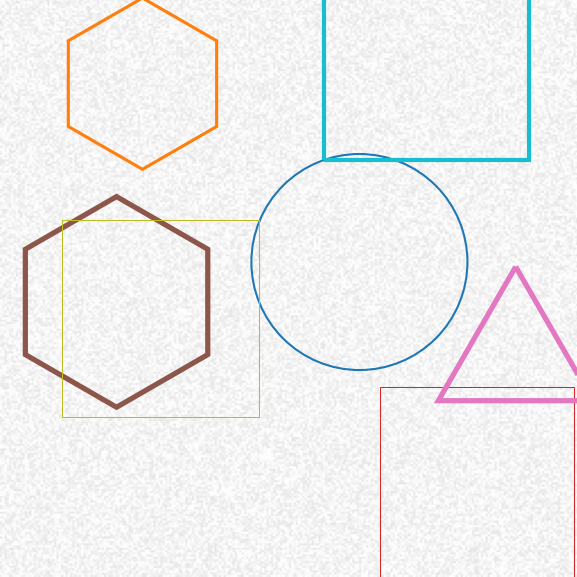[{"shape": "circle", "thickness": 1, "radius": 0.94, "center": [0.622, 0.545]}, {"shape": "hexagon", "thickness": 1.5, "radius": 0.74, "center": [0.247, 0.854]}, {"shape": "square", "thickness": 0.5, "radius": 0.84, "center": [0.826, 0.161]}, {"shape": "hexagon", "thickness": 2.5, "radius": 0.91, "center": [0.202, 0.476]}, {"shape": "triangle", "thickness": 2.5, "radius": 0.77, "center": [0.893, 0.383]}, {"shape": "square", "thickness": 0.5, "radius": 0.85, "center": [0.278, 0.447]}, {"shape": "square", "thickness": 2, "radius": 0.89, "center": [0.738, 0.9]}]